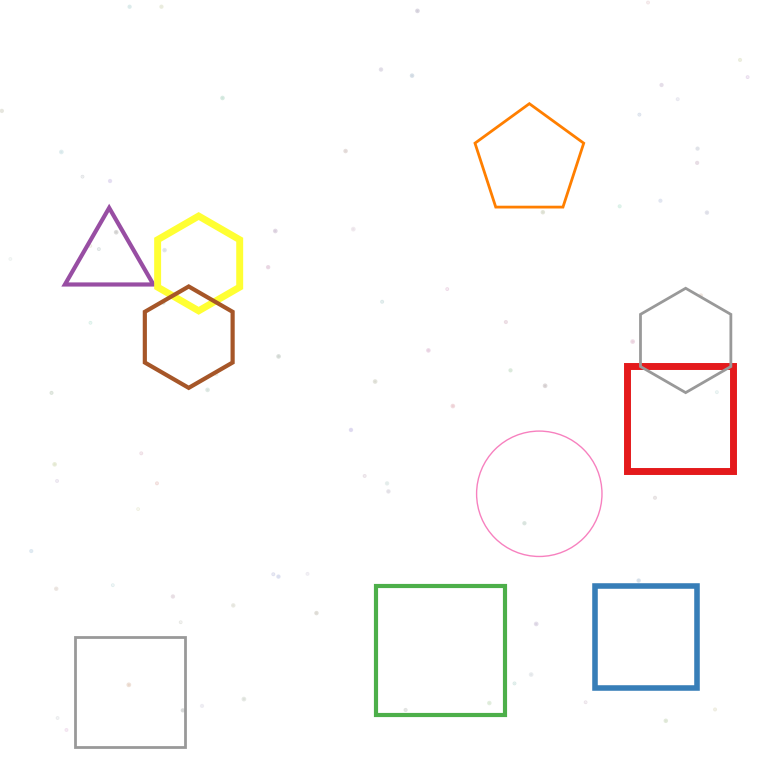[{"shape": "square", "thickness": 2.5, "radius": 0.34, "center": [0.883, 0.456]}, {"shape": "square", "thickness": 2, "radius": 0.33, "center": [0.839, 0.173]}, {"shape": "square", "thickness": 1.5, "radius": 0.42, "center": [0.572, 0.155]}, {"shape": "triangle", "thickness": 1.5, "radius": 0.33, "center": [0.142, 0.664]}, {"shape": "pentagon", "thickness": 1, "radius": 0.37, "center": [0.687, 0.791]}, {"shape": "hexagon", "thickness": 2.5, "radius": 0.31, "center": [0.258, 0.658]}, {"shape": "hexagon", "thickness": 1.5, "radius": 0.33, "center": [0.245, 0.562]}, {"shape": "circle", "thickness": 0.5, "radius": 0.41, "center": [0.7, 0.359]}, {"shape": "square", "thickness": 1, "radius": 0.36, "center": [0.168, 0.101]}, {"shape": "hexagon", "thickness": 1, "radius": 0.34, "center": [0.89, 0.558]}]